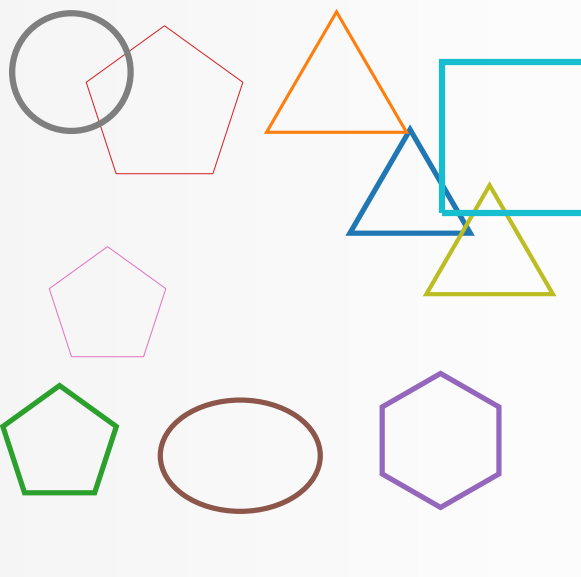[{"shape": "triangle", "thickness": 2.5, "radius": 0.6, "center": [0.706, 0.655]}, {"shape": "triangle", "thickness": 1.5, "radius": 0.7, "center": [0.579, 0.84]}, {"shape": "pentagon", "thickness": 2.5, "radius": 0.51, "center": [0.103, 0.229]}, {"shape": "pentagon", "thickness": 0.5, "radius": 0.71, "center": [0.283, 0.813]}, {"shape": "hexagon", "thickness": 2.5, "radius": 0.58, "center": [0.758, 0.236]}, {"shape": "oval", "thickness": 2.5, "radius": 0.69, "center": [0.413, 0.21]}, {"shape": "pentagon", "thickness": 0.5, "radius": 0.53, "center": [0.185, 0.467]}, {"shape": "circle", "thickness": 3, "radius": 0.51, "center": [0.123, 0.874]}, {"shape": "triangle", "thickness": 2, "radius": 0.63, "center": [0.842, 0.553]}, {"shape": "square", "thickness": 3, "radius": 0.65, "center": [0.892, 0.761]}]